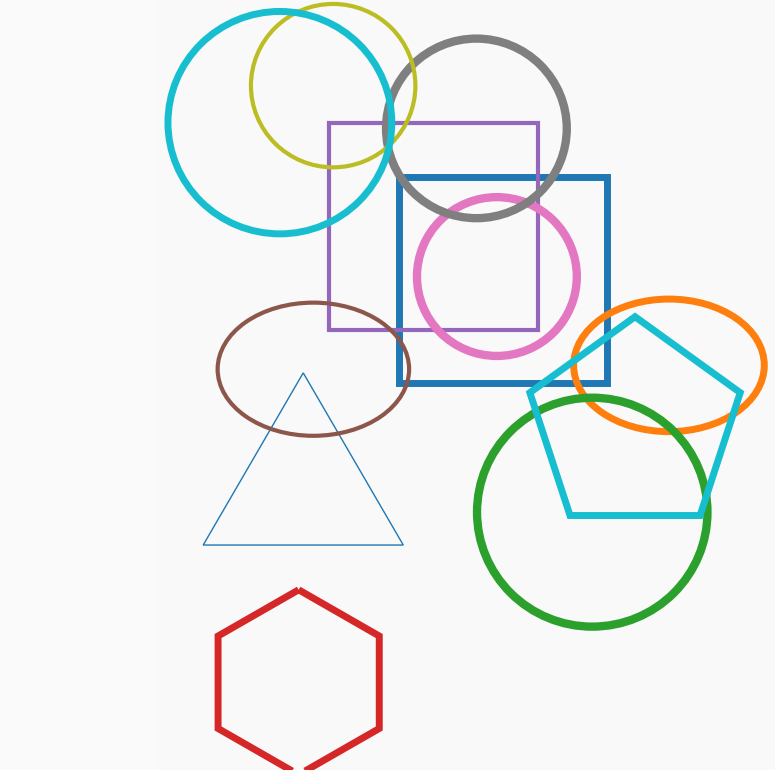[{"shape": "triangle", "thickness": 0.5, "radius": 0.75, "center": [0.391, 0.367]}, {"shape": "square", "thickness": 2.5, "radius": 0.67, "center": [0.649, 0.637]}, {"shape": "oval", "thickness": 2.5, "radius": 0.62, "center": [0.863, 0.526]}, {"shape": "circle", "thickness": 3, "radius": 0.74, "center": [0.764, 0.335]}, {"shape": "hexagon", "thickness": 2.5, "radius": 0.6, "center": [0.385, 0.114]}, {"shape": "square", "thickness": 1.5, "radius": 0.67, "center": [0.559, 0.706]}, {"shape": "oval", "thickness": 1.5, "radius": 0.62, "center": [0.404, 0.52]}, {"shape": "circle", "thickness": 3, "radius": 0.52, "center": [0.641, 0.641]}, {"shape": "circle", "thickness": 3, "radius": 0.58, "center": [0.615, 0.833]}, {"shape": "circle", "thickness": 1.5, "radius": 0.53, "center": [0.43, 0.889]}, {"shape": "circle", "thickness": 2.5, "radius": 0.72, "center": [0.361, 0.841]}, {"shape": "pentagon", "thickness": 2.5, "radius": 0.71, "center": [0.819, 0.446]}]